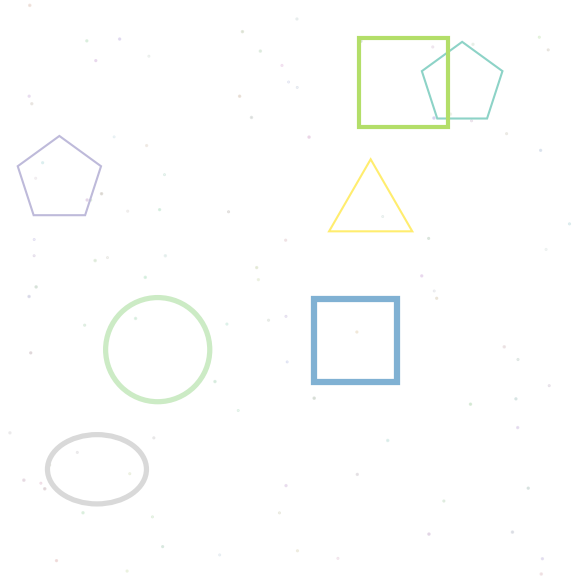[{"shape": "pentagon", "thickness": 1, "radius": 0.37, "center": [0.8, 0.853]}, {"shape": "pentagon", "thickness": 1, "radius": 0.38, "center": [0.103, 0.688]}, {"shape": "square", "thickness": 3, "radius": 0.36, "center": [0.615, 0.41]}, {"shape": "square", "thickness": 2, "radius": 0.39, "center": [0.699, 0.856]}, {"shape": "oval", "thickness": 2.5, "radius": 0.43, "center": [0.168, 0.187]}, {"shape": "circle", "thickness": 2.5, "radius": 0.45, "center": [0.273, 0.394]}, {"shape": "triangle", "thickness": 1, "radius": 0.42, "center": [0.642, 0.64]}]